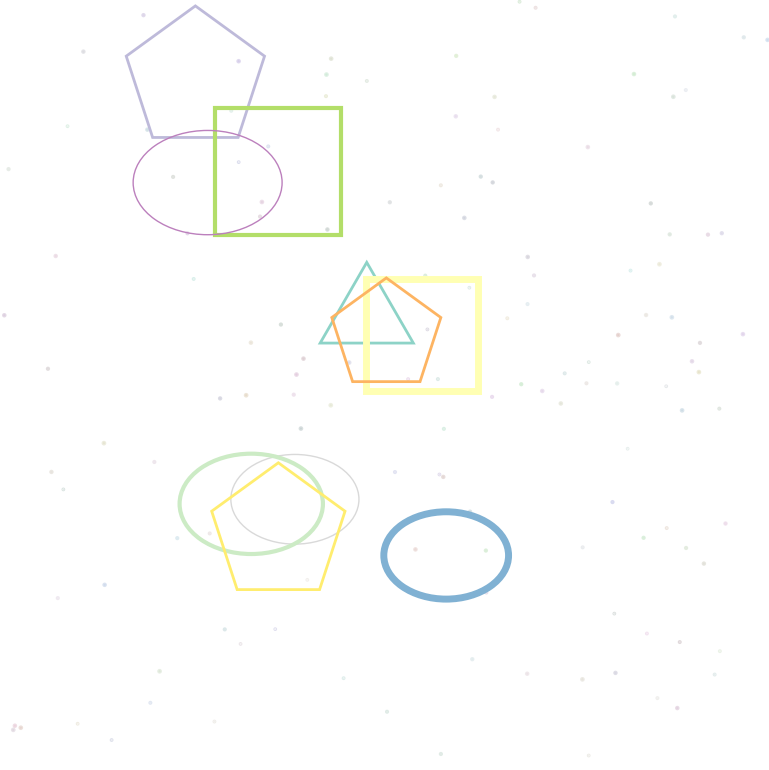[{"shape": "triangle", "thickness": 1, "radius": 0.35, "center": [0.476, 0.589]}, {"shape": "square", "thickness": 2.5, "radius": 0.36, "center": [0.548, 0.565]}, {"shape": "pentagon", "thickness": 1, "radius": 0.47, "center": [0.254, 0.898]}, {"shape": "oval", "thickness": 2.5, "radius": 0.41, "center": [0.579, 0.279]}, {"shape": "pentagon", "thickness": 1, "radius": 0.37, "center": [0.502, 0.565]}, {"shape": "square", "thickness": 1.5, "radius": 0.41, "center": [0.361, 0.777]}, {"shape": "oval", "thickness": 0.5, "radius": 0.42, "center": [0.383, 0.352]}, {"shape": "oval", "thickness": 0.5, "radius": 0.48, "center": [0.27, 0.763]}, {"shape": "oval", "thickness": 1.5, "radius": 0.47, "center": [0.326, 0.346]}, {"shape": "pentagon", "thickness": 1, "radius": 0.46, "center": [0.362, 0.308]}]